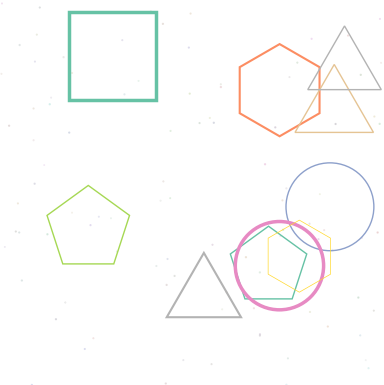[{"shape": "square", "thickness": 2.5, "radius": 0.57, "center": [0.292, 0.854]}, {"shape": "pentagon", "thickness": 1, "radius": 0.52, "center": [0.698, 0.308]}, {"shape": "hexagon", "thickness": 1.5, "radius": 0.6, "center": [0.726, 0.766]}, {"shape": "circle", "thickness": 1, "radius": 0.57, "center": [0.857, 0.463]}, {"shape": "circle", "thickness": 2.5, "radius": 0.57, "center": [0.726, 0.31]}, {"shape": "pentagon", "thickness": 1, "radius": 0.56, "center": [0.229, 0.406]}, {"shape": "hexagon", "thickness": 0.5, "radius": 0.47, "center": [0.778, 0.335]}, {"shape": "triangle", "thickness": 1, "radius": 0.59, "center": [0.868, 0.715]}, {"shape": "triangle", "thickness": 1.5, "radius": 0.56, "center": [0.53, 0.232]}, {"shape": "triangle", "thickness": 1, "radius": 0.55, "center": [0.895, 0.822]}]